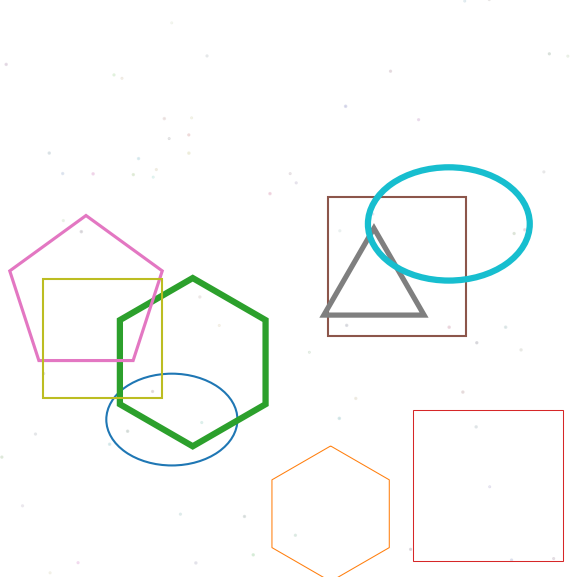[{"shape": "oval", "thickness": 1, "radius": 0.57, "center": [0.298, 0.273]}, {"shape": "hexagon", "thickness": 0.5, "radius": 0.59, "center": [0.572, 0.11]}, {"shape": "hexagon", "thickness": 3, "radius": 0.73, "center": [0.334, 0.372]}, {"shape": "square", "thickness": 0.5, "radius": 0.65, "center": [0.845, 0.159]}, {"shape": "square", "thickness": 1, "radius": 0.6, "center": [0.688, 0.538]}, {"shape": "pentagon", "thickness": 1.5, "radius": 0.69, "center": [0.149, 0.487]}, {"shape": "triangle", "thickness": 2.5, "radius": 0.5, "center": [0.648, 0.504]}, {"shape": "square", "thickness": 1, "radius": 0.51, "center": [0.178, 0.413]}, {"shape": "oval", "thickness": 3, "radius": 0.7, "center": [0.777, 0.611]}]